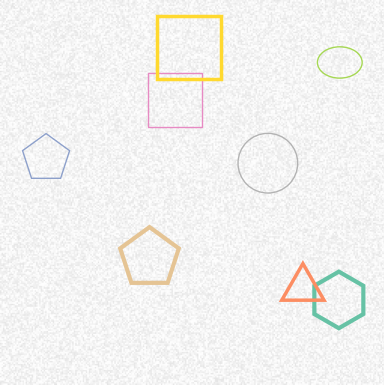[{"shape": "hexagon", "thickness": 3, "radius": 0.37, "center": [0.88, 0.221]}, {"shape": "triangle", "thickness": 2.5, "radius": 0.32, "center": [0.787, 0.252]}, {"shape": "pentagon", "thickness": 1, "radius": 0.32, "center": [0.12, 0.589]}, {"shape": "square", "thickness": 1, "radius": 0.35, "center": [0.454, 0.74]}, {"shape": "oval", "thickness": 1, "radius": 0.29, "center": [0.883, 0.838]}, {"shape": "square", "thickness": 2.5, "radius": 0.41, "center": [0.491, 0.876]}, {"shape": "pentagon", "thickness": 3, "radius": 0.4, "center": [0.388, 0.33]}, {"shape": "circle", "thickness": 1, "radius": 0.39, "center": [0.696, 0.576]}]